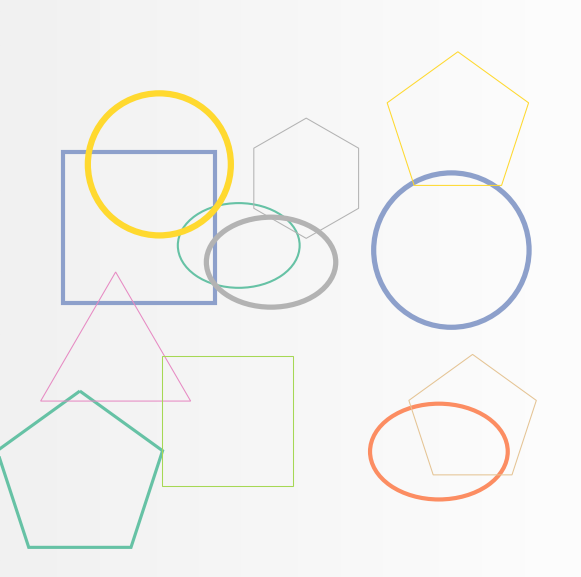[{"shape": "oval", "thickness": 1, "radius": 0.52, "center": [0.411, 0.574]}, {"shape": "pentagon", "thickness": 1.5, "radius": 0.75, "center": [0.137, 0.172]}, {"shape": "oval", "thickness": 2, "radius": 0.59, "center": [0.755, 0.217]}, {"shape": "square", "thickness": 2, "radius": 0.66, "center": [0.239, 0.606]}, {"shape": "circle", "thickness": 2.5, "radius": 0.67, "center": [0.777, 0.566]}, {"shape": "triangle", "thickness": 0.5, "radius": 0.74, "center": [0.199, 0.379]}, {"shape": "square", "thickness": 0.5, "radius": 0.56, "center": [0.391, 0.27]}, {"shape": "pentagon", "thickness": 0.5, "radius": 0.64, "center": [0.788, 0.782]}, {"shape": "circle", "thickness": 3, "radius": 0.62, "center": [0.274, 0.714]}, {"shape": "pentagon", "thickness": 0.5, "radius": 0.58, "center": [0.813, 0.27]}, {"shape": "hexagon", "thickness": 0.5, "radius": 0.52, "center": [0.527, 0.69]}, {"shape": "oval", "thickness": 2.5, "radius": 0.56, "center": [0.466, 0.545]}]